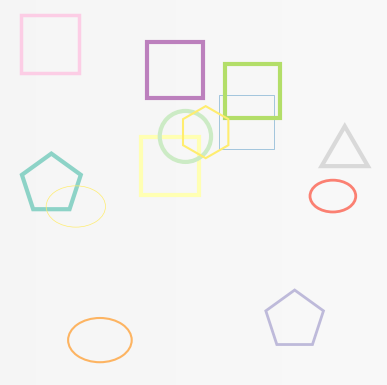[{"shape": "pentagon", "thickness": 3, "radius": 0.4, "center": [0.133, 0.521]}, {"shape": "square", "thickness": 3, "radius": 0.38, "center": [0.438, 0.568]}, {"shape": "pentagon", "thickness": 2, "radius": 0.39, "center": [0.76, 0.168]}, {"shape": "oval", "thickness": 2, "radius": 0.3, "center": [0.859, 0.491]}, {"shape": "square", "thickness": 0.5, "radius": 0.35, "center": [0.636, 0.683]}, {"shape": "oval", "thickness": 1.5, "radius": 0.41, "center": [0.258, 0.117]}, {"shape": "square", "thickness": 3, "radius": 0.35, "center": [0.652, 0.764]}, {"shape": "square", "thickness": 2.5, "radius": 0.37, "center": [0.128, 0.885]}, {"shape": "triangle", "thickness": 3, "radius": 0.35, "center": [0.89, 0.603]}, {"shape": "square", "thickness": 3, "radius": 0.37, "center": [0.451, 0.818]}, {"shape": "circle", "thickness": 3, "radius": 0.33, "center": [0.478, 0.646]}, {"shape": "hexagon", "thickness": 1.5, "radius": 0.34, "center": [0.531, 0.657]}, {"shape": "oval", "thickness": 0.5, "radius": 0.38, "center": [0.196, 0.464]}]